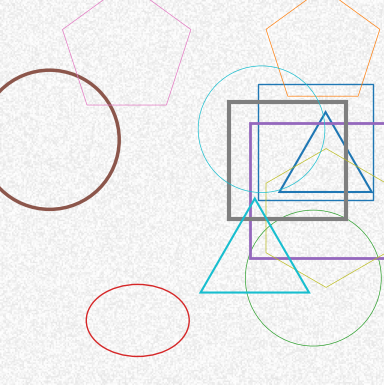[{"shape": "square", "thickness": 1, "radius": 0.75, "center": [0.82, 0.632]}, {"shape": "triangle", "thickness": 1.5, "radius": 0.69, "center": [0.846, 0.57]}, {"shape": "pentagon", "thickness": 0.5, "radius": 0.78, "center": [0.839, 0.876]}, {"shape": "circle", "thickness": 0.5, "radius": 0.88, "center": [0.814, 0.278]}, {"shape": "oval", "thickness": 1, "radius": 0.67, "center": [0.358, 0.168]}, {"shape": "square", "thickness": 2, "radius": 0.88, "center": [0.824, 0.504]}, {"shape": "circle", "thickness": 2.5, "radius": 0.9, "center": [0.129, 0.637]}, {"shape": "pentagon", "thickness": 0.5, "radius": 0.88, "center": [0.329, 0.869]}, {"shape": "square", "thickness": 3, "radius": 0.76, "center": [0.747, 0.583]}, {"shape": "hexagon", "thickness": 0.5, "radius": 0.9, "center": [0.847, 0.434]}, {"shape": "triangle", "thickness": 1.5, "radius": 0.81, "center": [0.662, 0.322]}, {"shape": "circle", "thickness": 0.5, "radius": 0.82, "center": [0.679, 0.664]}]